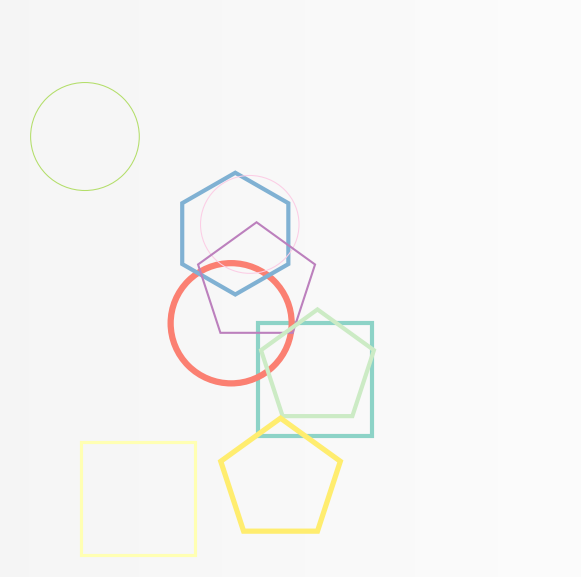[{"shape": "square", "thickness": 2, "radius": 0.49, "center": [0.542, 0.342]}, {"shape": "square", "thickness": 1.5, "radius": 0.49, "center": [0.238, 0.136]}, {"shape": "circle", "thickness": 3, "radius": 0.52, "center": [0.398, 0.439]}, {"shape": "hexagon", "thickness": 2, "radius": 0.53, "center": [0.405, 0.595]}, {"shape": "circle", "thickness": 0.5, "radius": 0.47, "center": [0.146, 0.763]}, {"shape": "circle", "thickness": 0.5, "radius": 0.42, "center": [0.43, 0.611]}, {"shape": "pentagon", "thickness": 1, "radius": 0.53, "center": [0.441, 0.508]}, {"shape": "pentagon", "thickness": 2, "radius": 0.51, "center": [0.546, 0.361]}, {"shape": "pentagon", "thickness": 2.5, "radius": 0.54, "center": [0.483, 0.167]}]